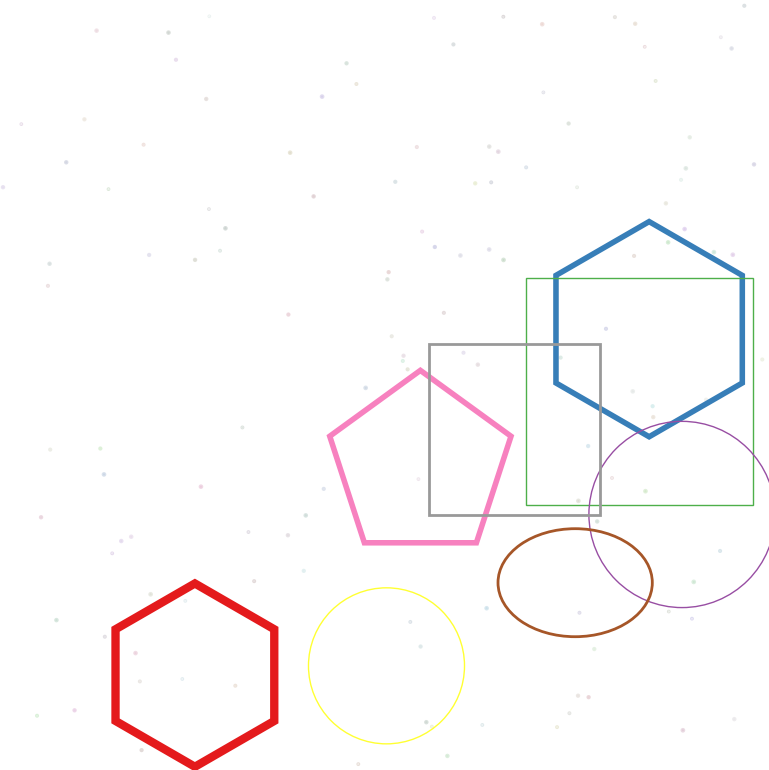[{"shape": "hexagon", "thickness": 3, "radius": 0.6, "center": [0.253, 0.123]}, {"shape": "hexagon", "thickness": 2, "radius": 0.7, "center": [0.843, 0.572]}, {"shape": "square", "thickness": 0.5, "radius": 0.74, "center": [0.83, 0.491]}, {"shape": "circle", "thickness": 0.5, "radius": 0.6, "center": [0.886, 0.332]}, {"shape": "circle", "thickness": 0.5, "radius": 0.51, "center": [0.502, 0.135]}, {"shape": "oval", "thickness": 1, "radius": 0.5, "center": [0.747, 0.243]}, {"shape": "pentagon", "thickness": 2, "radius": 0.62, "center": [0.546, 0.395]}, {"shape": "square", "thickness": 1, "radius": 0.55, "center": [0.668, 0.442]}]